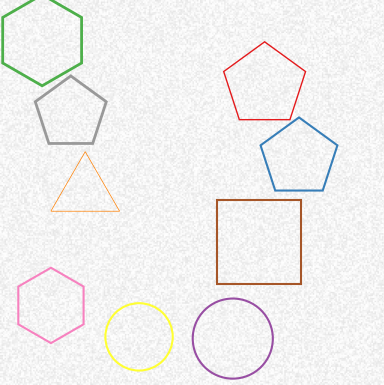[{"shape": "pentagon", "thickness": 1, "radius": 0.56, "center": [0.687, 0.78]}, {"shape": "pentagon", "thickness": 1.5, "radius": 0.52, "center": [0.777, 0.59]}, {"shape": "hexagon", "thickness": 2, "radius": 0.59, "center": [0.109, 0.895]}, {"shape": "circle", "thickness": 1.5, "radius": 0.52, "center": [0.605, 0.121]}, {"shape": "triangle", "thickness": 0.5, "radius": 0.52, "center": [0.221, 0.503]}, {"shape": "circle", "thickness": 1.5, "radius": 0.44, "center": [0.361, 0.125]}, {"shape": "square", "thickness": 1.5, "radius": 0.55, "center": [0.672, 0.372]}, {"shape": "hexagon", "thickness": 1.5, "radius": 0.49, "center": [0.132, 0.207]}, {"shape": "pentagon", "thickness": 2, "radius": 0.48, "center": [0.184, 0.706]}]